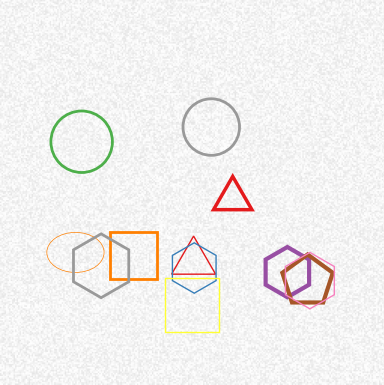[{"shape": "triangle", "thickness": 2.5, "radius": 0.29, "center": [0.604, 0.484]}, {"shape": "triangle", "thickness": 1, "radius": 0.33, "center": [0.503, 0.321]}, {"shape": "hexagon", "thickness": 1, "radius": 0.33, "center": [0.505, 0.304]}, {"shape": "circle", "thickness": 2, "radius": 0.4, "center": [0.212, 0.632]}, {"shape": "hexagon", "thickness": 3, "radius": 0.33, "center": [0.746, 0.293]}, {"shape": "square", "thickness": 2, "radius": 0.3, "center": [0.347, 0.337]}, {"shape": "oval", "thickness": 0.5, "radius": 0.37, "center": [0.196, 0.344]}, {"shape": "square", "thickness": 1, "radius": 0.35, "center": [0.498, 0.208]}, {"shape": "pentagon", "thickness": 3, "radius": 0.34, "center": [0.799, 0.27]}, {"shape": "hexagon", "thickness": 1, "radius": 0.37, "center": [0.805, 0.271]}, {"shape": "hexagon", "thickness": 2, "radius": 0.41, "center": [0.263, 0.31]}, {"shape": "circle", "thickness": 2, "radius": 0.37, "center": [0.549, 0.67]}]